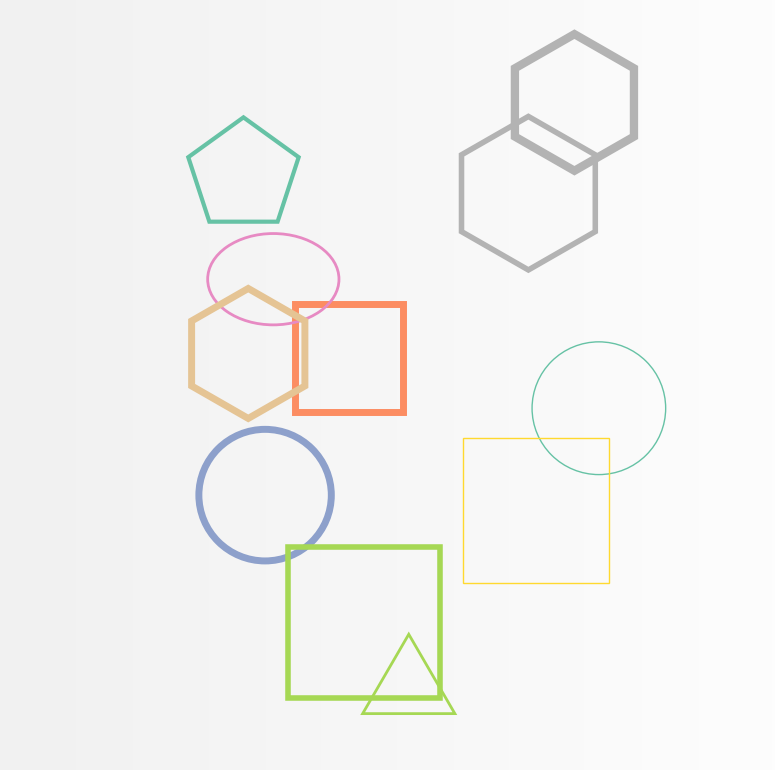[{"shape": "pentagon", "thickness": 1.5, "radius": 0.37, "center": [0.314, 0.773]}, {"shape": "circle", "thickness": 0.5, "radius": 0.43, "center": [0.773, 0.47]}, {"shape": "square", "thickness": 2.5, "radius": 0.35, "center": [0.45, 0.535]}, {"shape": "circle", "thickness": 2.5, "radius": 0.43, "center": [0.342, 0.357]}, {"shape": "oval", "thickness": 1, "radius": 0.42, "center": [0.353, 0.637]}, {"shape": "triangle", "thickness": 1, "radius": 0.34, "center": [0.527, 0.108]}, {"shape": "square", "thickness": 2, "radius": 0.49, "center": [0.469, 0.191]}, {"shape": "square", "thickness": 0.5, "radius": 0.47, "center": [0.692, 0.337]}, {"shape": "hexagon", "thickness": 2.5, "radius": 0.42, "center": [0.32, 0.541]}, {"shape": "hexagon", "thickness": 2, "radius": 0.5, "center": [0.682, 0.749]}, {"shape": "hexagon", "thickness": 3, "radius": 0.44, "center": [0.741, 0.867]}]